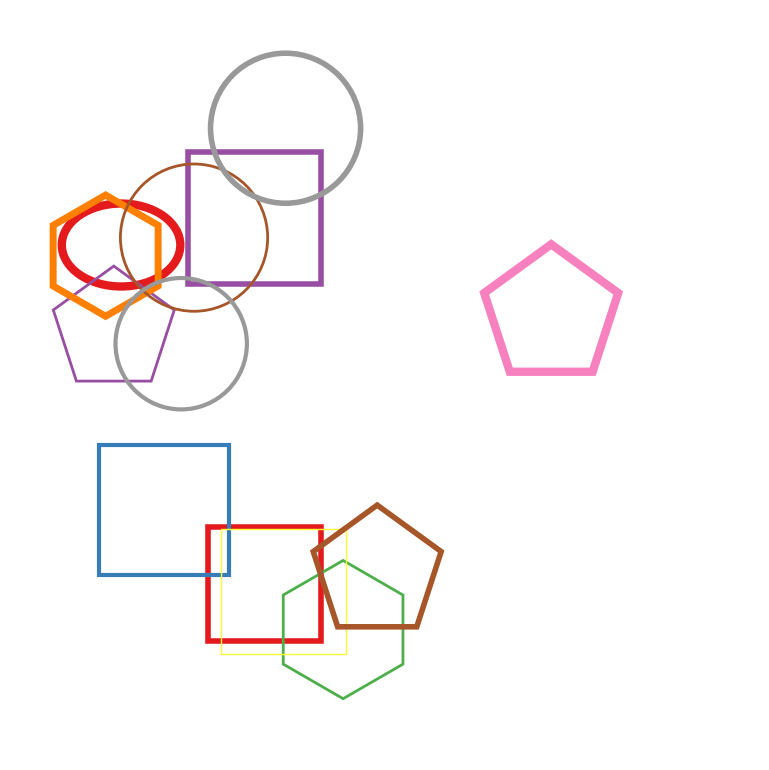[{"shape": "oval", "thickness": 3, "radius": 0.38, "center": [0.157, 0.682]}, {"shape": "square", "thickness": 2, "radius": 0.37, "center": [0.344, 0.242]}, {"shape": "square", "thickness": 1.5, "radius": 0.42, "center": [0.213, 0.337]}, {"shape": "hexagon", "thickness": 1, "radius": 0.45, "center": [0.446, 0.182]}, {"shape": "pentagon", "thickness": 1, "radius": 0.41, "center": [0.148, 0.572]}, {"shape": "square", "thickness": 2, "radius": 0.43, "center": [0.331, 0.717]}, {"shape": "hexagon", "thickness": 2.5, "radius": 0.39, "center": [0.137, 0.668]}, {"shape": "square", "thickness": 0.5, "radius": 0.41, "center": [0.368, 0.232]}, {"shape": "pentagon", "thickness": 2, "radius": 0.44, "center": [0.49, 0.257]}, {"shape": "circle", "thickness": 1, "radius": 0.48, "center": [0.252, 0.691]}, {"shape": "pentagon", "thickness": 3, "radius": 0.46, "center": [0.716, 0.591]}, {"shape": "circle", "thickness": 1.5, "radius": 0.43, "center": [0.235, 0.554]}, {"shape": "circle", "thickness": 2, "radius": 0.49, "center": [0.371, 0.833]}]